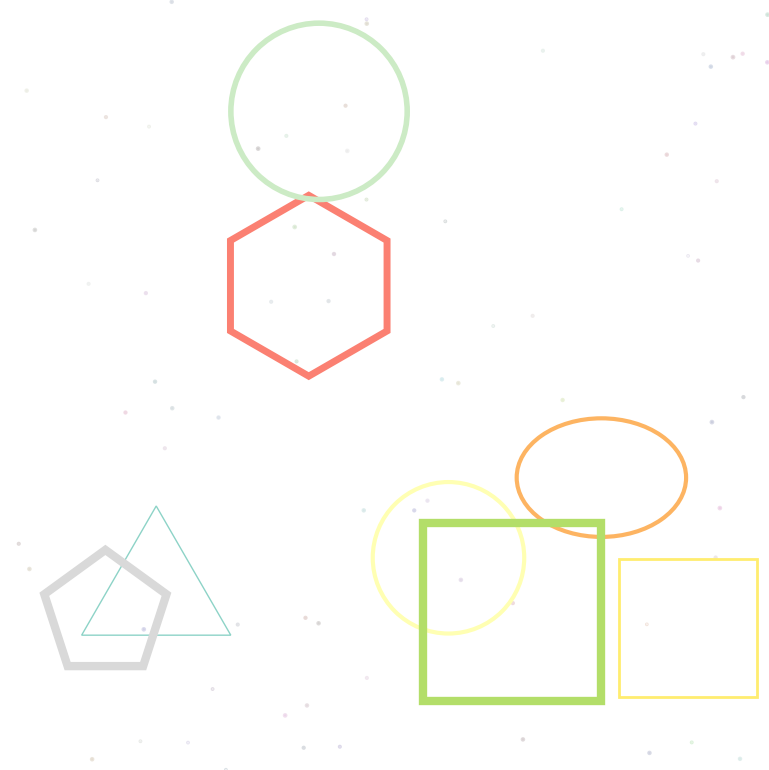[{"shape": "triangle", "thickness": 0.5, "radius": 0.56, "center": [0.203, 0.231]}, {"shape": "circle", "thickness": 1.5, "radius": 0.49, "center": [0.582, 0.276]}, {"shape": "hexagon", "thickness": 2.5, "radius": 0.59, "center": [0.401, 0.629]}, {"shape": "oval", "thickness": 1.5, "radius": 0.55, "center": [0.781, 0.38]}, {"shape": "square", "thickness": 3, "radius": 0.58, "center": [0.665, 0.205]}, {"shape": "pentagon", "thickness": 3, "radius": 0.42, "center": [0.137, 0.202]}, {"shape": "circle", "thickness": 2, "radius": 0.57, "center": [0.414, 0.855]}, {"shape": "square", "thickness": 1, "radius": 0.45, "center": [0.893, 0.185]}]